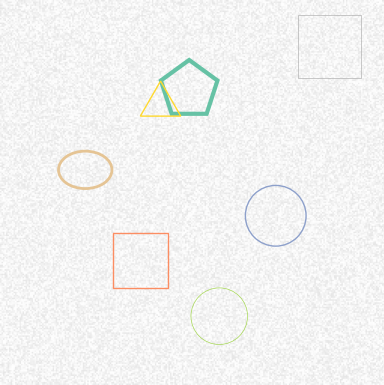[{"shape": "pentagon", "thickness": 3, "radius": 0.39, "center": [0.491, 0.767]}, {"shape": "square", "thickness": 1, "radius": 0.35, "center": [0.364, 0.324]}, {"shape": "circle", "thickness": 1, "radius": 0.39, "center": [0.716, 0.44]}, {"shape": "circle", "thickness": 0.5, "radius": 0.37, "center": [0.57, 0.179]}, {"shape": "triangle", "thickness": 1, "radius": 0.3, "center": [0.417, 0.729]}, {"shape": "oval", "thickness": 2, "radius": 0.35, "center": [0.221, 0.559]}, {"shape": "square", "thickness": 0.5, "radius": 0.41, "center": [0.856, 0.879]}]